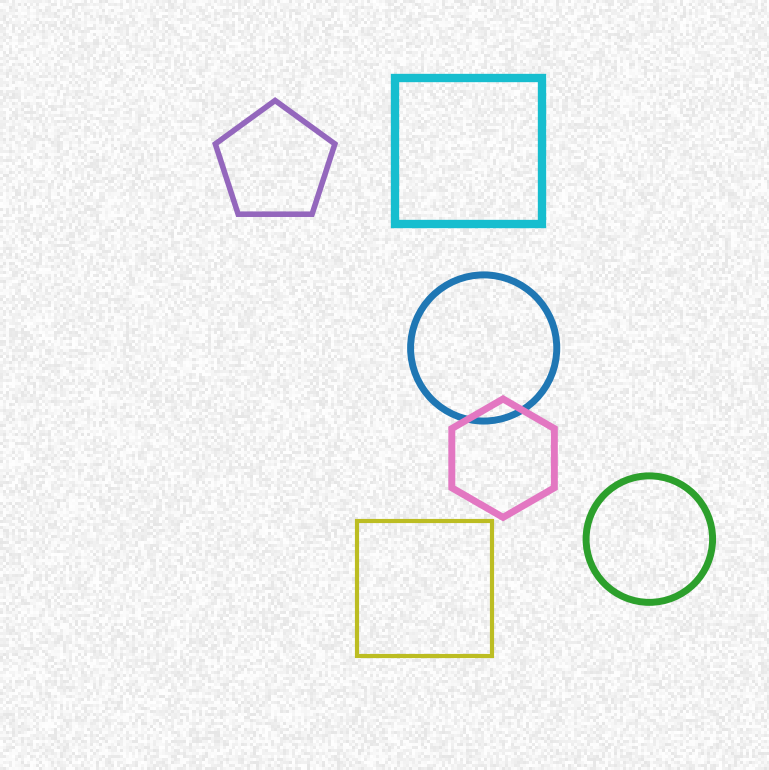[{"shape": "circle", "thickness": 2.5, "radius": 0.47, "center": [0.628, 0.548]}, {"shape": "circle", "thickness": 2.5, "radius": 0.41, "center": [0.843, 0.3]}, {"shape": "pentagon", "thickness": 2, "radius": 0.41, "center": [0.357, 0.788]}, {"shape": "hexagon", "thickness": 2.5, "radius": 0.38, "center": [0.653, 0.405]}, {"shape": "square", "thickness": 1.5, "radius": 0.44, "center": [0.551, 0.236]}, {"shape": "square", "thickness": 3, "radius": 0.48, "center": [0.609, 0.804]}]